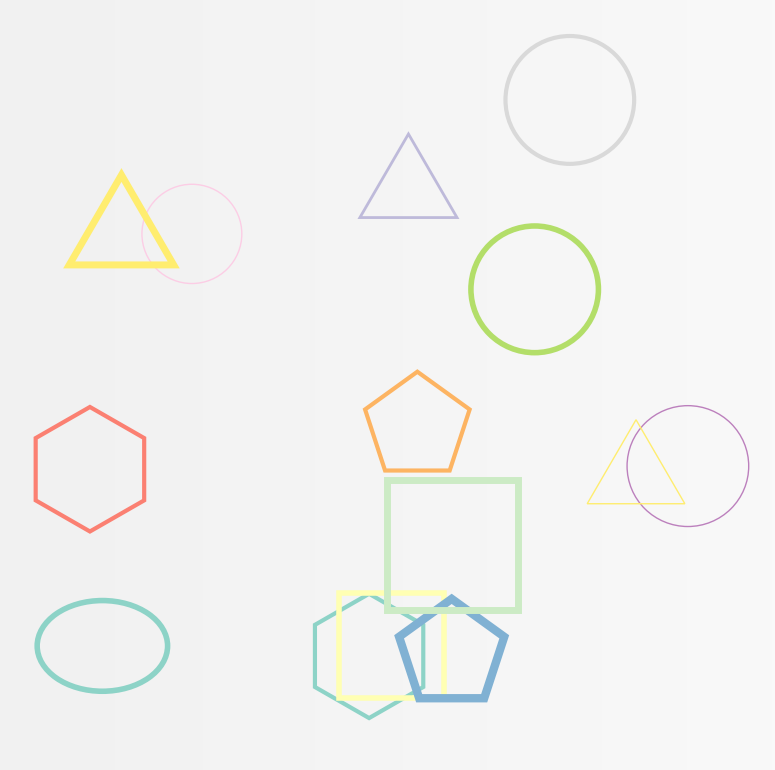[{"shape": "oval", "thickness": 2, "radius": 0.42, "center": [0.132, 0.161]}, {"shape": "hexagon", "thickness": 1.5, "radius": 0.4, "center": [0.476, 0.148]}, {"shape": "square", "thickness": 2, "radius": 0.34, "center": [0.505, 0.161]}, {"shape": "triangle", "thickness": 1, "radius": 0.36, "center": [0.527, 0.754]}, {"shape": "hexagon", "thickness": 1.5, "radius": 0.4, "center": [0.116, 0.391]}, {"shape": "pentagon", "thickness": 3, "radius": 0.36, "center": [0.583, 0.151]}, {"shape": "pentagon", "thickness": 1.5, "radius": 0.35, "center": [0.539, 0.446]}, {"shape": "circle", "thickness": 2, "radius": 0.41, "center": [0.69, 0.624]}, {"shape": "circle", "thickness": 0.5, "radius": 0.32, "center": [0.248, 0.696]}, {"shape": "circle", "thickness": 1.5, "radius": 0.42, "center": [0.735, 0.87]}, {"shape": "circle", "thickness": 0.5, "radius": 0.39, "center": [0.888, 0.395]}, {"shape": "square", "thickness": 2.5, "radius": 0.42, "center": [0.584, 0.292]}, {"shape": "triangle", "thickness": 2.5, "radius": 0.39, "center": [0.157, 0.695]}, {"shape": "triangle", "thickness": 0.5, "radius": 0.36, "center": [0.821, 0.382]}]